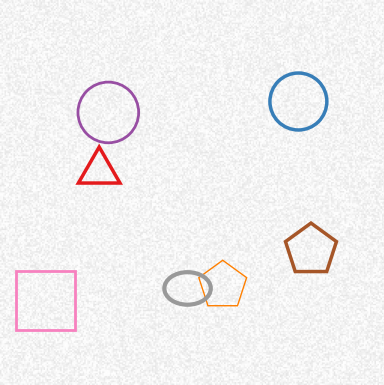[{"shape": "triangle", "thickness": 2.5, "radius": 0.31, "center": [0.258, 0.556]}, {"shape": "circle", "thickness": 2.5, "radius": 0.37, "center": [0.775, 0.736]}, {"shape": "circle", "thickness": 2, "radius": 0.39, "center": [0.281, 0.708]}, {"shape": "pentagon", "thickness": 1, "radius": 0.33, "center": [0.579, 0.259]}, {"shape": "pentagon", "thickness": 2.5, "radius": 0.35, "center": [0.808, 0.351]}, {"shape": "square", "thickness": 2, "radius": 0.38, "center": [0.118, 0.22]}, {"shape": "oval", "thickness": 3, "radius": 0.3, "center": [0.487, 0.251]}]